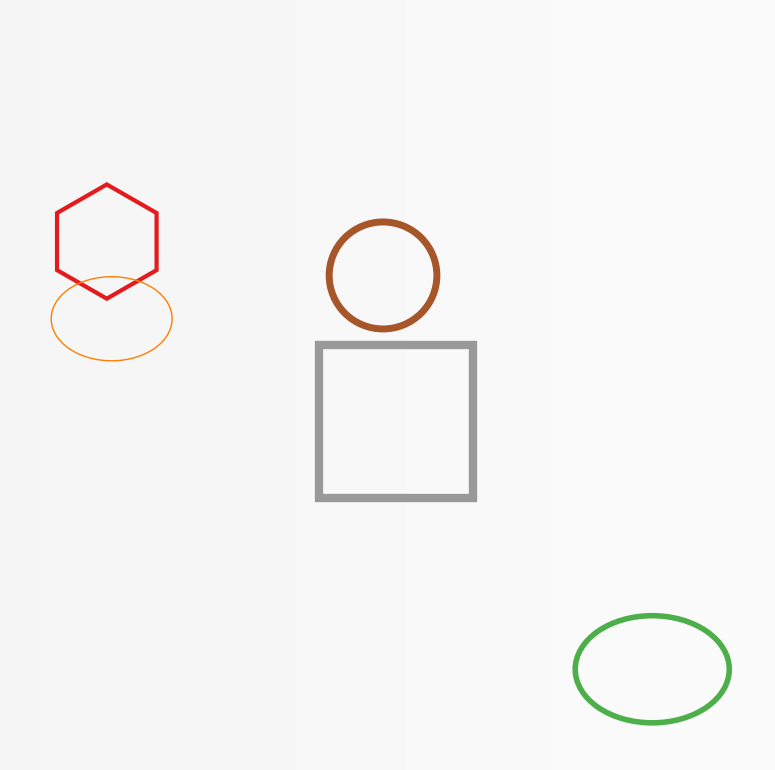[{"shape": "hexagon", "thickness": 1.5, "radius": 0.37, "center": [0.138, 0.686]}, {"shape": "oval", "thickness": 2, "radius": 0.5, "center": [0.842, 0.131]}, {"shape": "oval", "thickness": 0.5, "radius": 0.39, "center": [0.144, 0.586]}, {"shape": "circle", "thickness": 2.5, "radius": 0.35, "center": [0.494, 0.642]}, {"shape": "square", "thickness": 3, "radius": 0.5, "center": [0.511, 0.453]}]